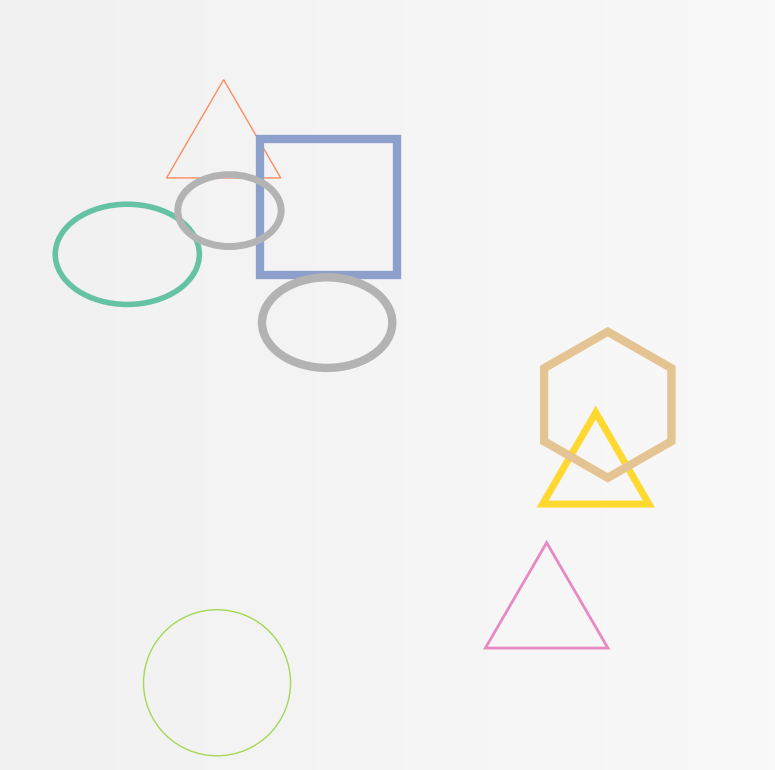[{"shape": "oval", "thickness": 2, "radius": 0.46, "center": [0.164, 0.67]}, {"shape": "triangle", "thickness": 0.5, "radius": 0.43, "center": [0.289, 0.811]}, {"shape": "square", "thickness": 3, "radius": 0.44, "center": [0.424, 0.731]}, {"shape": "triangle", "thickness": 1, "radius": 0.46, "center": [0.705, 0.204]}, {"shape": "circle", "thickness": 0.5, "radius": 0.47, "center": [0.28, 0.113]}, {"shape": "triangle", "thickness": 2.5, "radius": 0.4, "center": [0.769, 0.385]}, {"shape": "hexagon", "thickness": 3, "radius": 0.47, "center": [0.784, 0.474]}, {"shape": "oval", "thickness": 3, "radius": 0.42, "center": [0.422, 0.581]}, {"shape": "oval", "thickness": 2.5, "radius": 0.33, "center": [0.296, 0.727]}]